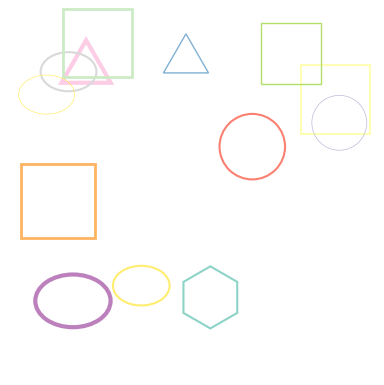[{"shape": "hexagon", "thickness": 1.5, "radius": 0.4, "center": [0.546, 0.228]}, {"shape": "square", "thickness": 1.5, "radius": 0.45, "center": [0.871, 0.741]}, {"shape": "circle", "thickness": 0.5, "radius": 0.36, "center": [0.881, 0.681]}, {"shape": "circle", "thickness": 1.5, "radius": 0.43, "center": [0.655, 0.619]}, {"shape": "triangle", "thickness": 1, "radius": 0.34, "center": [0.483, 0.844]}, {"shape": "square", "thickness": 2, "radius": 0.48, "center": [0.152, 0.479]}, {"shape": "square", "thickness": 1, "radius": 0.39, "center": [0.756, 0.861]}, {"shape": "triangle", "thickness": 3, "radius": 0.37, "center": [0.224, 0.822]}, {"shape": "oval", "thickness": 1.5, "radius": 0.36, "center": [0.178, 0.814]}, {"shape": "oval", "thickness": 3, "radius": 0.49, "center": [0.189, 0.219]}, {"shape": "square", "thickness": 2, "radius": 0.45, "center": [0.254, 0.888]}, {"shape": "oval", "thickness": 0.5, "radius": 0.36, "center": [0.121, 0.754]}, {"shape": "oval", "thickness": 1.5, "radius": 0.37, "center": [0.367, 0.258]}]